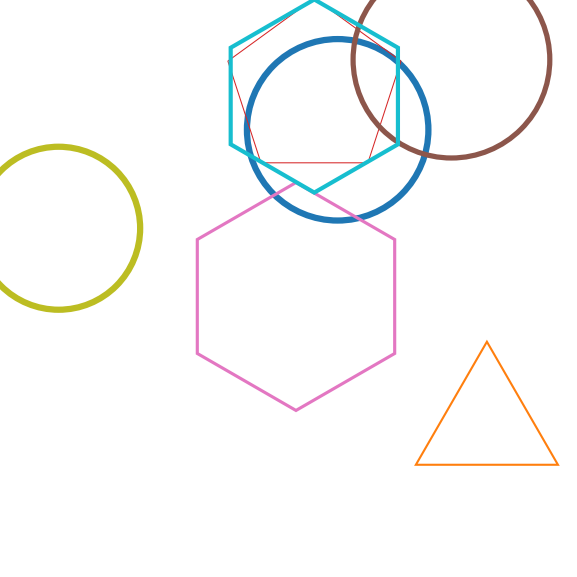[{"shape": "circle", "thickness": 3, "radius": 0.79, "center": [0.585, 0.774]}, {"shape": "triangle", "thickness": 1, "radius": 0.71, "center": [0.843, 0.265]}, {"shape": "pentagon", "thickness": 0.5, "radius": 0.79, "center": [0.544, 0.845]}, {"shape": "circle", "thickness": 2.5, "radius": 0.85, "center": [0.782, 0.896]}, {"shape": "hexagon", "thickness": 1.5, "radius": 0.99, "center": [0.513, 0.486]}, {"shape": "circle", "thickness": 3, "radius": 0.71, "center": [0.102, 0.604]}, {"shape": "hexagon", "thickness": 2, "radius": 0.84, "center": [0.544, 0.833]}]